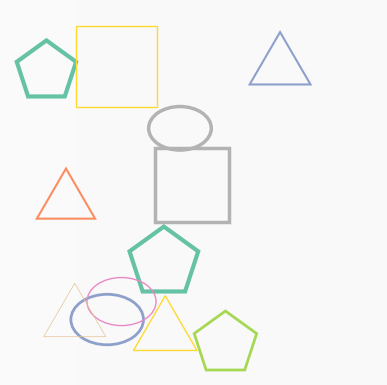[{"shape": "pentagon", "thickness": 3, "radius": 0.47, "center": [0.423, 0.318]}, {"shape": "pentagon", "thickness": 3, "radius": 0.4, "center": [0.12, 0.815]}, {"shape": "triangle", "thickness": 1.5, "radius": 0.43, "center": [0.17, 0.475]}, {"shape": "oval", "thickness": 2, "radius": 0.47, "center": [0.277, 0.17]}, {"shape": "triangle", "thickness": 1.5, "radius": 0.45, "center": [0.723, 0.826]}, {"shape": "oval", "thickness": 1, "radius": 0.45, "center": [0.314, 0.217]}, {"shape": "pentagon", "thickness": 2, "radius": 0.42, "center": [0.582, 0.107]}, {"shape": "square", "thickness": 1, "radius": 0.52, "center": [0.301, 0.828]}, {"shape": "triangle", "thickness": 1, "radius": 0.47, "center": [0.426, 0.137]}, {"shape": "triangle", "thickness": 0.5, "radius": 0.46, "center": [0.193, 0.172]}, {"shape": "oval", "thickness": 2.5, "radius": 0.4, "center": [0.464, 0.667]}, {"shape": "square", "thickness": 2.5, "radius": 0.48, "center": [0.495, 0.519]}]